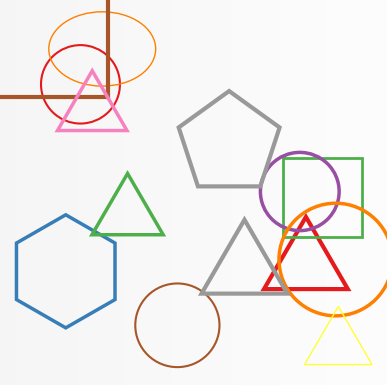[{"shape": "triangle", "thickness": 3, "radius": 0.62, "center": [0.789, 0.312]}, {"shape": "circle", "thickness": 1.5, "radius": 0.51, "center": [0.208, 0.781]}, {"shape": "hexagon", "thickness": 2.5, "radius": 0.73, "center": [0.17, 0.295]}, {"shape": "square", "thickness": 2, "radius": 0.51, "center": [0.833, 0.487]}, {"shape": "triangle", "thickness": 2.5, "radius": 0.53, "center": [0.329, 0.443]}, {"shape": "circle", "thickness": 2.5, "radius": 0.51, "center": [0.774, 0.503]}, {"shape": "oval", "thickness": 1, "radius": 0.69, "center": [0.264, 0.873]}, {"shape": "circle", "thickness": 2.5, "radius": 0.73, "center": [0.866, 0.326]}, {"shape": "triangle", "thickness": 1, "radius": 0.5, "center": [0.873, 0.103]}, {"shape": "square", "thickness": 3, "radius": 0.74, "center": [0.129, 0.897]}, {"shape": "circle", "thickness": 1.5, "radius": 0.54, "center": [0.458, 0.155]}, {"shape": "triangle", "thickness": 2.5, "radius": 0.52, "center": [0.238, 0.713]}, {"shape": "triangle", "thickness": 3, "radius": 0.64, "center": [0.631, 0.301]}, {"shape": "pentagon", "thickness": 3, "radius": 0.68, "center": [0.591, 0.627]}]